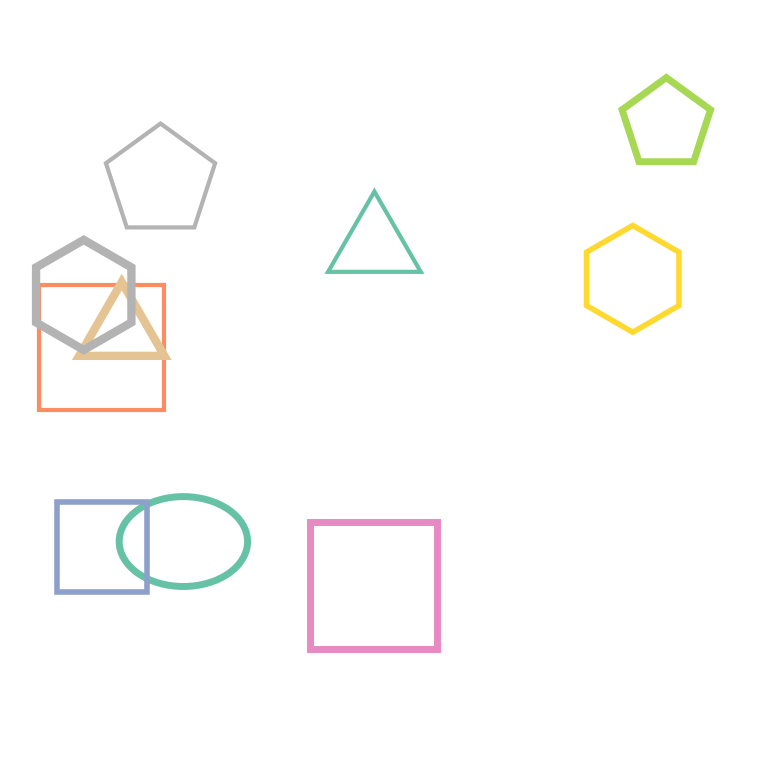[{"shape": "oval", "thickness": 2.5, "radius": 0.42, "center": [0.238, 0.297]}, {"shape": "triangle", "thickness": 1.5, "radius": 0.35, "center": [0.486, 0.682]}, {"shape": "square", "thickness": 1.5, "radius": 0.41, "center": [0.132, 0.549]}, {"shape": "square", "thickness": 2, "radius": 0.29, "center": [0.132, 0.29]}, {"shape": "square", "thickness": 2.5, "radius": 0.41, "center": [0.485, 0.24]}, {"shape": "pentagon", "thickness": 2.5, "radius": 0.3, "center": [0.865, 0.839]}, {"shape": "hexagon", "thickness": 2, "radius": 0.35, "center": [0.822, 0.638]}, {"shape": "triangle", "thickness": 3, "radius": 0.32, "center": [0.158, 0.57]}, {"shape": "hexagon", "thickness": 3, "radius": 0.36, "center": [0.109, 0.617]}, {"shape": "pentagon", "thickness": 1.5, "radius": 0.37, "center": [0.208, 0.765]}]